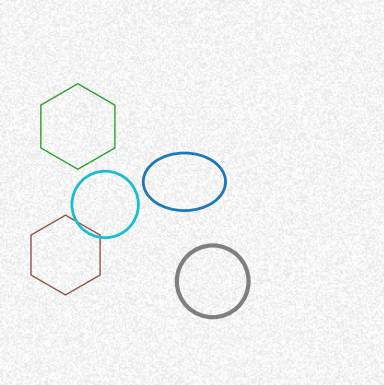[{"shape": "oval", "thickness": 2, "radius": 0.53, "center": [0.479, 0.528]}, {"shape": "hexagon", "thickness": 1, "radius": 0.56, "center": [0.202, 0.671]}, {"shape": "hexagon", "thickness": 1, "radius": 0.52, "center": [0.17, 0.338]}, {"shape": "circle", "thickness": 3, "radius": 0.47, "center": [0.552, 0.269]}, {"shape": "circle", "thickness": 2, "radius": 0.43, "center": [0.273, 0.469]}]